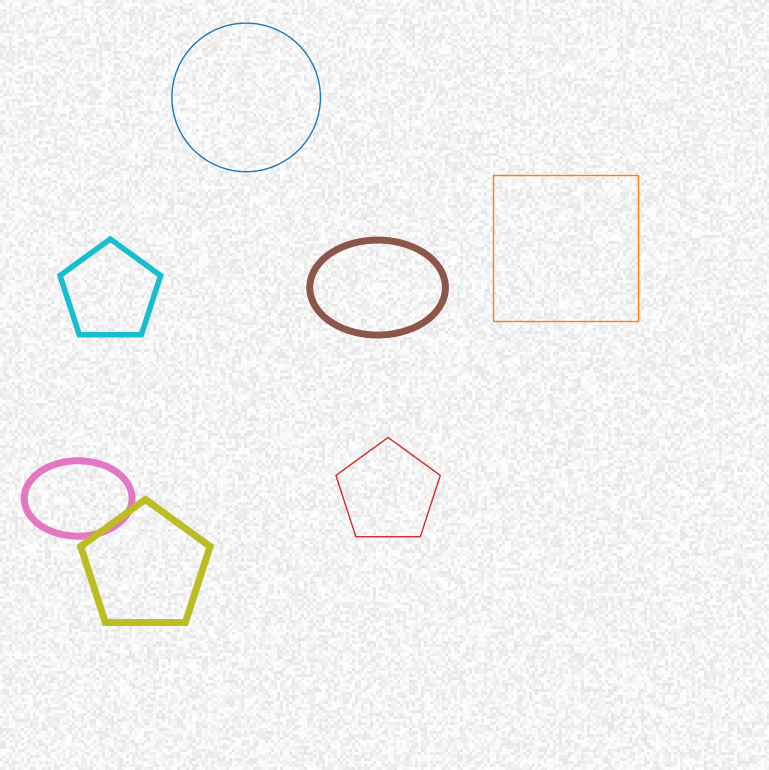[{"shape": "circle", "thickness": 0.5, "radius": 0.48, "center": [0.32, 0.873]}, {"shape": "square", "thickness": 0.5, "radius": 0.47, "center": [0.734, 0.678]}, {"shape": "pentagon", "thickness": 0.5, "radius": 0.36, "center": [0.504, 0.361]}, {"shape": "oval", "thickness": 2.5, "radius": 0.44, "center": [0.49, 0.627]}, {"shape": "oval", "thickness": 2.5, "radius": 0.35, "center": [0.101, 0.353]}, {"shape": "pentagon", "thickness": 2.5, "radius": 0.44, "center": [0.189, 0.263]}, {"shape": "pentagon", "thickness": 2, "radius": 0.34, "center": [0.143, 0.621]}]